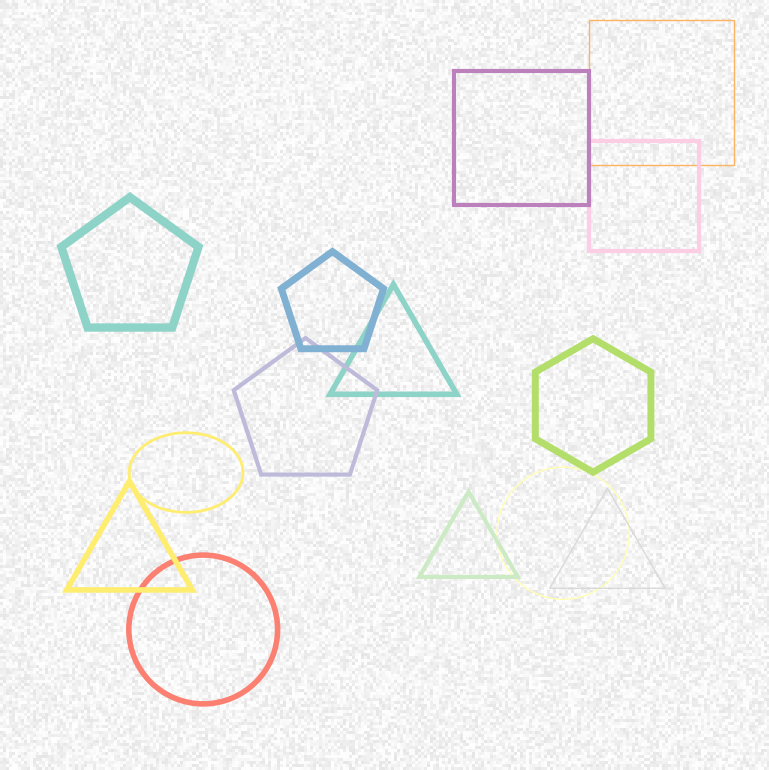[{"shape": "triangle", "thickness": 2, "radius": 0.48, "center": [0.511, 0.535]}, {"shape": "pentagon", "thickness": 3, "radius": 0.47, "center": [0.169, 0.65]}, {"shape": "circle", "thickness": 0.5, "radius": 0.43, "center": [0.731, 0.308]}, {"shape": "pentagon", "thickness": 1.5, "radius": 0.49, "center": [0.397, 0.463]}, {"shape": "circle", "thickness": 2, "radius": 0.48, "center": [0.264, 0.182]}, {"shape": "pentagon", "thickness": 2.5, "radius": 0.35, "center": [0.432, 0.604]}, {"shape": "square", "thickness": 0.5, "radius": 0.47, "center": [0.86, 0.88]}, {"shape": "hexagon", "thickness": 2.5, "radius": 0.43, "center": [0.77, 0.473]}, {"shape": "square", "thickness": 1.5, "radius": 0.36, "center": [0.836, 0.746]}, {"shape": "triangle", "thickness": 0.5, "radius": 0.43, "center": [0.789, 0.279]}, {"shape": "square", "thickness": 1.5, "radius": 0.44, "center": [0.677, 0.821]}, {"shape": "triangle", "thickness": 1.5, "radius": 0.37, "center": [0.609, 0.288]}, {"shape": "oval", "thickness": 1, "radius": 0.37, "center": [0.242, 0.386]}, {"shape": "triangle", "thickness": 2, "radius": 0.47, "center": [0.168, 0.281]}]